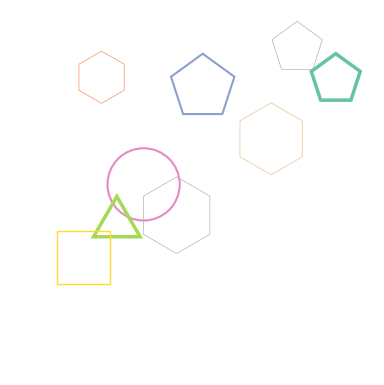[{"shape": "pentagon", "thickness": 2.5, "radius": 0.33, "center": [0.872, 0.794]}, {"shape": "hexagon", "thickness": 0.5, "radius": 0.34, "center": [0.264, 0.799]}, {"shape": "pentagon", "thickness": 1.5, "radius": 0.43, "center": [0.527, 0.774]}, {"shape": "circle", "thickness": 1.5, "radius": 0.47, "center": [0.373, 0.521]}, {"shape": "triangle", "thickness": 2.5, "radius": 0.35, "center": [0.303, 0.42]}, {"shape": "square", "thickness": 1, "radius": 0.34, "center": [0.218, 0.331]}, {"shape": "hexagon", "thickness": 0.5, "radius": 0.47, "center": [0.704, 0.639]}, {"shape": "hexagon", "thickness": 0.5, "radius": 0.5, "center": [0.459, 0.441]}, {"shape": "pentagon", "thickness": 0.5, "radius": 0.34, "center": [0.772, 0.876]}]